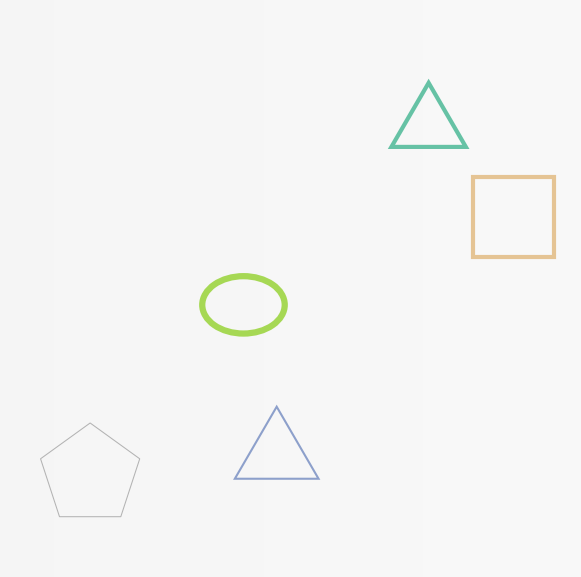[{"shape": "triangle", "thickness": 2, "radius": 0.37, "center": [0.737, 0.782]}, {"shape": "triangle", "thickness": 1, "radius": 0.42, "center": [0.476, 0.212]}, {"shape": "oval", "thickness": 3, "radius": 0.35, "center": [0.419, 0.471]}, {"shape": "square", "thickness": 2, "radius": 0.34, "center": [0.883, 0.623]}, {"shape": "pentagon", "thickness": 0.5, "radius": 0.45, "center": [0.155, 0.177]}]